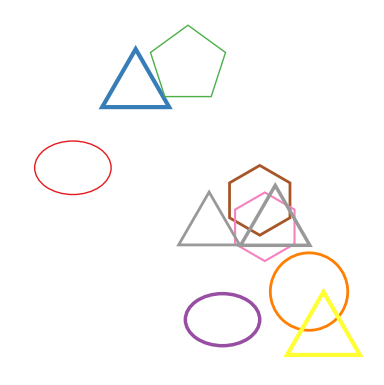[{"shape": "oval", "thickness": 1, "radius": 0.5, "center": [0.189, 0.564]}, {"shape": "triangle", "thickness": 3, "radius": 0.5, "center": [0.352, 0.772]}, {"shape": "pentagon", "thickness": 1, "radius": 0.51, "center": [0.488, 0.832]}, {"shape": "oval", "thickness": 2.5, "radius": 0.48, "center": [0.578, 0.17]}, {"shape": "circle", "thickness": 2, "radius": 0.5, "center": [0.803, 0.243]}, {"shape": "triangle", "thickness": 3, "radius": 0.55, "center": [0.84, 0.133]}, {"shape": "hexagon", "thickness": 2, "radius": 0.45, "center": [0.675, 0.48]}, {"shape": "hexagon", "thickness": 1.5, "radius": 0.45, "center": [0.688, 0.411]}, {"shape": "triangle", "thickness": 2.5, "radius": 0.52, "center": [0.715, 0.415]}, {"shape": "triangle", "thickness": 2, "radius": 0.46, "center": [0.543, 0.41]}]